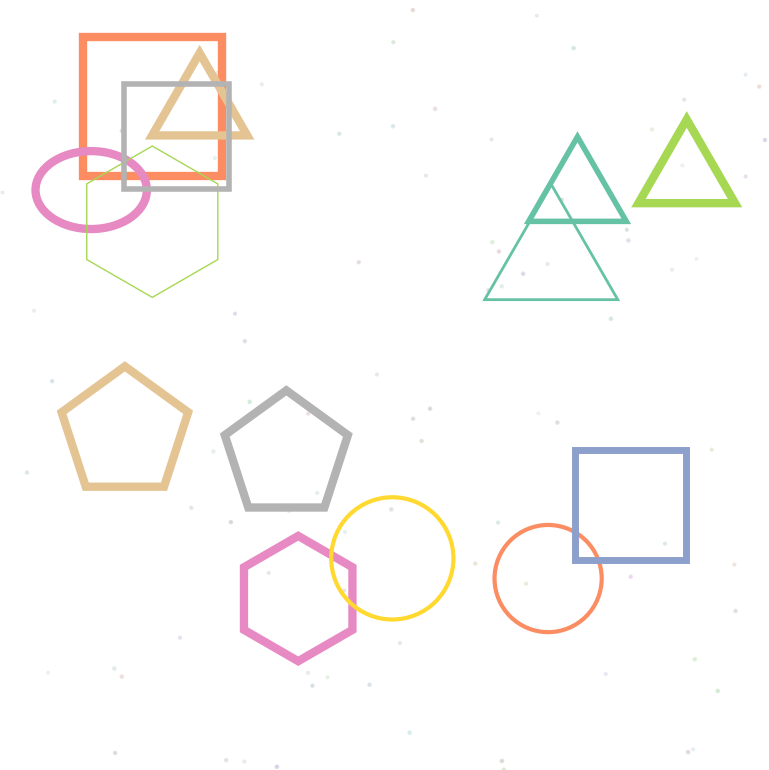[{"shape": "triangle", "thickness": 2, "radius": 0.37, "center": [0.75, 0.749]}, {"shape": "triangle", "thickness": 1, "radius": 0.5, "center": [0.716, 0.661]}, {"shape": "square", "thickness": 3, "radius": 0.45, "center": [0.198, 0.862]}, {"shape": "circle", "thickness": 1.5, "radius": 0.35, "center": [0.712, 0.249]}, {"shape": "square", "thickness": 2.5, "radius": 0.36, "center": [0.819, 0.344]}, {"shape": "hexagon", "thickness": 3, "radius": 0.41, "center": [0.387, 0.223]}, {"shape": "oval", "thickness": 3, "radius": 0.36, "center": [0.118, 0.753]}, {"shape": "hexagon", "thickness": 0.5, "radius": 0.49, "center": [0.198, 0.712]}, {"shape": "triangle", "thickness": 3, "radius": 0.36, "center": [0.892, 0.772]}, {"shape": "circle", "thickness": 1.5, "radius": 0.4, "center": [0.51, 0.275]}, {"shape": "pentagon", "thickness": 3, "radius": 0.43, "center": [0.162, 0.438]}, {"shape": "triangle", "thickness": 3, "radius": 0.36, "center": [0.259, 0.86]}, {"shape": "square", "thickness": 2, "radius": 0.34, "center": [0.229, 0.822]}, {"shape": "pentagon", "thickness": 3, "radius": 0.42, "center": [0.372, 0.409]}]